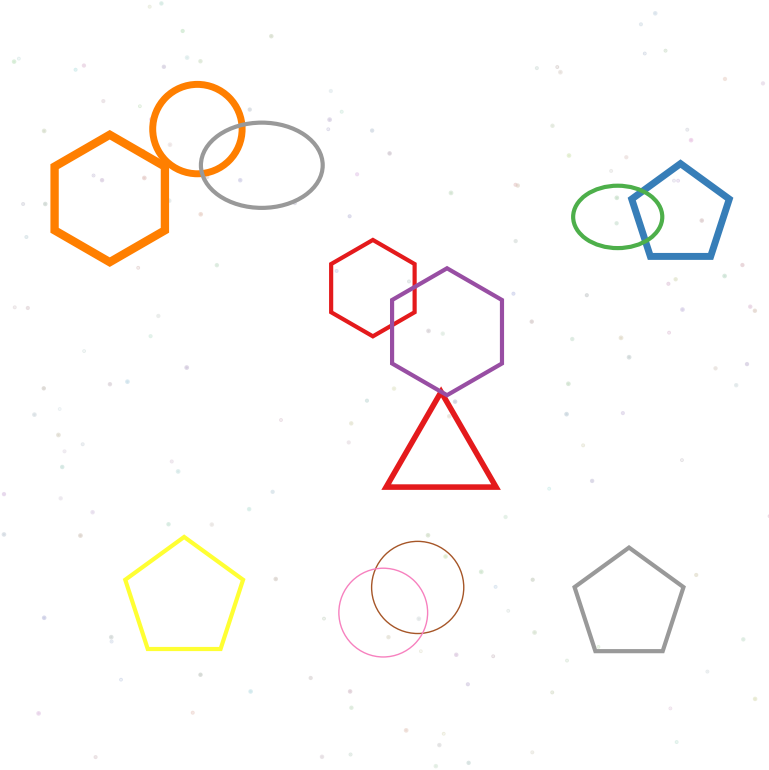[{"shape": "triangle", "thickness": 2, "radius": 0.41, "center": [0.573, 0.409]}, {"shape": "hexagon", "thickness": 1.5, "radius": 0.31, "center": [0.484, 0.626]}, {"shape": "pentagon", "thickness": 2.5, "radius": 0.33, "center": [0.884, 0.721]}, {"shape": "oval", "thickness": 1.5, "radius": 0.29, "center": [0.802, 0.718]}, {"shape": "hexagon", "thickness": 1.5, "radius": 0.41, "center": [0.581, 0.569]}, {"shape": "circle", "thickness": 2.5, "radius": 0.29, "center": [0.256, 0.832]}, {"shape": "hexagon", "thickness": 3, "radius": 0.41, "center": [0.143, 0.742]}, {"shape": "pentagon", "thickness": 1.5, "radius": 0.4, "center": [0.239, 0.222]}, {"shape": "circle", "thickness": 0.5, "radius": 0.3, "center": [0.542, 0.237]}, {"shape": "circle", "thickness": 0.5, "radius": 0.29, "center": [0.498, 0.204]}, {"shape": "oval", "thickness": 1.5, "radius": 0.4, "center": [0.34, 0.785]}, {"shape": "pentagon", "thickness": 1.5, "radius": 0.37, "center": [0.817, 0.215]}]